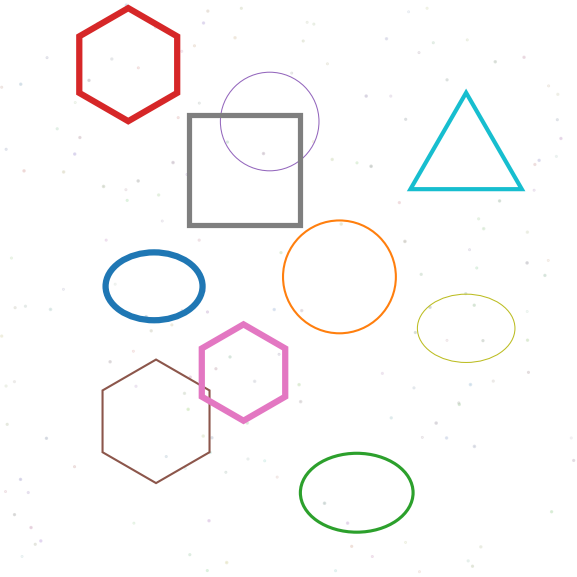[{"shape": "oval", "thickness": 3, "radius": 0.42, "center": [0.267, 0.503]}, {"shape": "circle", "thickness": 1, "radius": 0.49, "center": [0.588, 0.52]}, {"shape": "oval", "thickness": 1.5, "radius": 0.49, "center": [0.618, 0.146]}, {"shape": "hexagon", "thickness": 3, "radius": 0.49, "center": [0.222, 0.887]}, {"shape": "circle", "thickness": 0.5, "radius": 0.43, "center": [0.467, 0.789]}, {"shape": "hexagon", "thickness": 1, "radius": 0.53, "center": [0.27, 0.27]}, {"shape": "hexagon", "thickness": 3, "radius": 0.42, "center": [0.422, 0.354]}, {"shape": "square", "thickness": 2.5, "radius": 0.48, "center": [0.423, 0.705]}, {"shape": "oval", "thickness": 0.5, "radius": 0.42, "center": [0.807, 0.431]}, {"shape": "triangle", "thickness": 2, "radius": 0.56, "center": [0.807, 0.727]}]